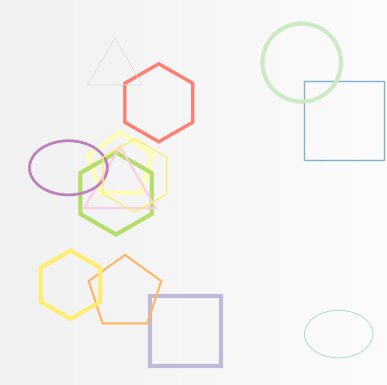[{"shape": "oval", "thickness": 0.5, "radius": 0.44, "center": [0.874, 0.132]}, {"shape": "pentagon", "thickness": 3, "radius": 0.44, "center": [0.311, 0.57]}, {"shape": "square", "thickness": 3, "radius": 0.46, "center": [0.478, 0.14]}, {"shape": "hexagon", "thickness": 2.5, "radius": 0.51, "center": [0.41, 0.733]}, {"shape": "square", "thickness": 1, "radius": 0.52, "center": [0.888, 0.687]}, {"shape": "pentagon", "thickness": 1.5, "radius": 0.49, "center": [0.323, 0.24]}, {"shape": "hexagon", "thickness": 3, "radius": 0.53, "center": [0.299, 0.497]}, {"shape": "triangle", "thickness": 1.5, "radius": 0.53, "center": [0.31, 0.513]}, {"shape": "triangle", "thickness": 0.5, "radius": 0.41, "center": [0.297, 0.82]}, {"shape": "oval", "thickness": 2, "radius": 0.5, "center": [0.177, 0.564]}, {"shape": "circle", "thickness": 3, "radius": 0.51, "center": [0.779, 0.837]}, {"shape": "hexagon", "thickness": 3, "radius": 0.44, "center": [0.182, 0.26]}, {"shape": "hexagon", "thickness": 1, "radius": 0.48, "center": [0.348, 0.544]}]